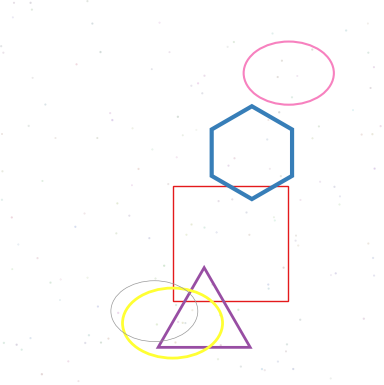[{"shape": "square", "thickness": 1, "radius": 0.75, "center": [0.599, 0.368]}, {"shape": "hexagon", "thickness": 3, "radius": 0.6, "center": [0.654, 0.603]}, {"shape": "triangle", "thickness": 2, "radius": 0.69, "center": [0.53, 0.167]}, {"shape": "oval", "thickness": 2, "radius": 0.65, "center": [0.448, 0.161]}, {"shape": "oval", "thickness": 1.5, "radius": 0.59, "center": [0.75, 0.81]}, {"shape": "oval", "thickness": 0.5, "radius": 0.56, "center": [0.401, 0.192]}]